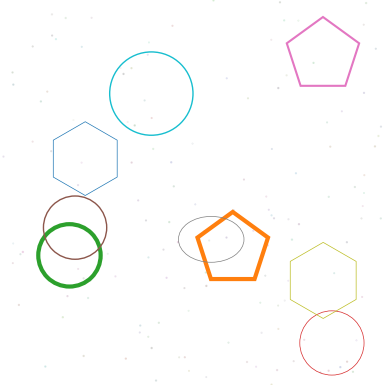[{"shape": "hexagon", "thickness": 0.5, "radius": 0.48, "center": [0.221, 0.588]}, {"shape": "pentagon", "thickness": 3, "radius": 0.48, "center": [0.605, 0.353]}, {"shape": "circle", "thickness": 3, "radius": 0.41, "center": [0.18, 0.337]}, {"shape": "circle", "thickness": 0.5, "radius": 0.42, "center": [0.862, 0.109]}, {"shape": "circle", "thickness": 1, "radius": 0.41, "center": [0.195, 0.409]}, {"shape": "pentagon", "thickness": 1.5, "radius": 0.49, "center": [0.839, 0.857]}, {"shape": "oval", "thickness": 0.5, "radius": 0.43, "center": [0.549, 0.378]}, {"shape": "hexagon", "thickness": 0.5, "radius": 0.49, "center": [0.839, 0.272]}, {"shape": "circle", "thickness": 1, "radius": 0.54, "center": [0.393, 0.757]}]